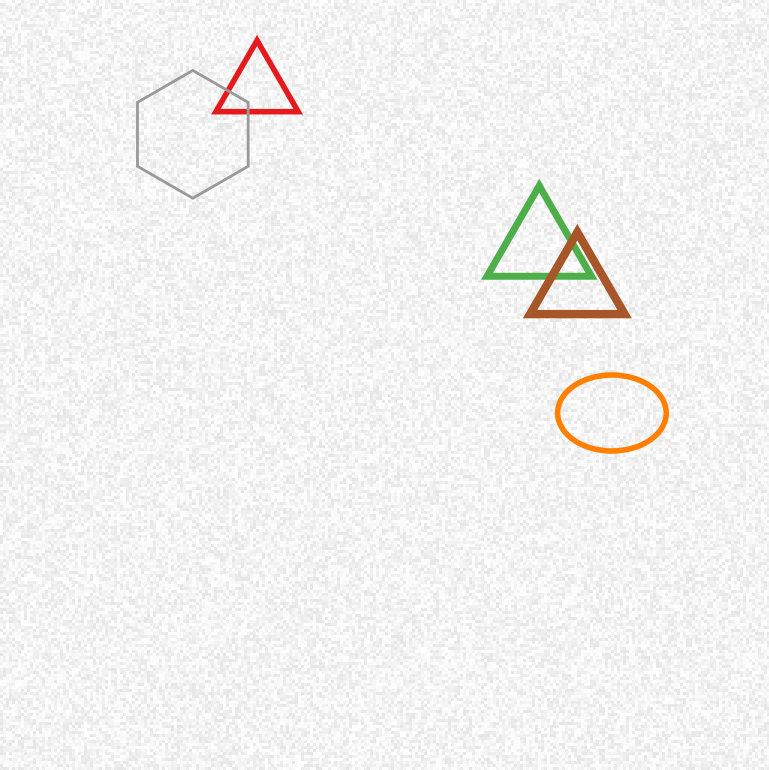[{"shape": "triangle", "thickness": 2, "radius": 0.31, "center": [0.334, 0.886]}, {"shape": "triangle", "thickness": 2.5, "radius": 0.39, "center": [0.7, 0.68]}, {"shape": "oval", "thickness": 2, "radius": 0.35, "center": [0.795, 0.464]}, {"shape": "triangle", "thickness": 3, "radius": 0.35, "center": [0.75, 0.628]}, {"shape": "hexagon", "thickness": 1, "radius": 0.41, "center": [0.25, 0.826]}]